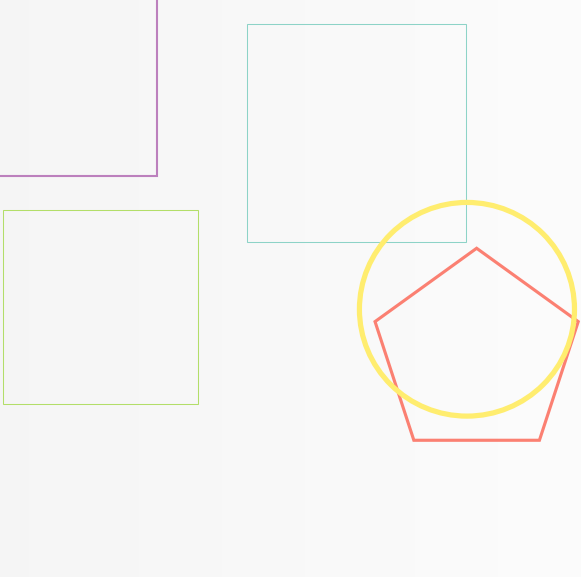[{"shape": "square", "thickness": 0.5, "radius": 0.94, "center": [0.613, 0.768]}, {"shape": "pentagon", "thickness": 1.5, "radius": 0.92, "center": [0.82, 0.385]}, {"shape": "square", "thickness": 0.5, "radius": 0.84, "center": [0.173, 0.468]}, {"shape": "square", "thickness": 1, "radius": 0.81, "center": [0.11, 0.855]}, {"shape": "circle", "thickness": 2.5, "radius": 0.93, "center": [0.803, 0.464]}]